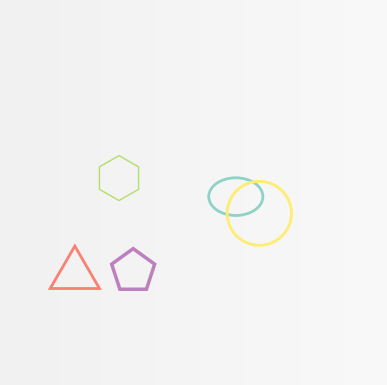[{"shape": "oval", "thickness": 2, "radius": 0.35, "center": [0.609, 0.489]}, {"shape": "triangle", "thickness": 2, "radius": 0.37, "center": [0.193, 0.287]}, {"shape": "hexagon", "thickness": 1, "radius": 0.29, "center": [0.307, 0.537]}, {"shape": "pentagon", "thickness": 2.5, "radius": 0.29, "center": [0.344, 0.296]}, {"shape": "circle", "thickness": 2, "radius": 0.42, "center": [0.669, 0.446]}]